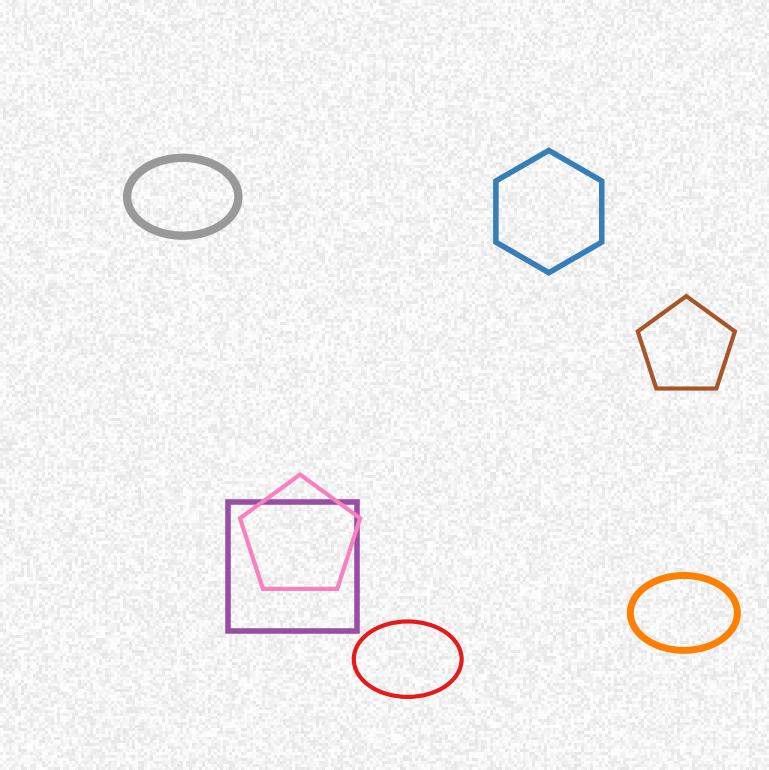[{"shape": "oval", "thickness": 1.5, "radius": 0.35, "center": [0.529, 0.144]}, {"shape": "hexagon", "thickness": 2, "radius": 0.4, "center": [0.713, 0.725]}, {"shape": "square", "thickness": 2, "radius": 0.42, "center": [0.38, 0.264]}, {"shape": "oval", "thickness": 2.5, "radius": 0.35, "center": [0.888, 0.204]}, {"shape": "pentagon", "thickness": 1.5, "radius": 0.33, "center": [0.891, 0.549]}, {"shape": "pentagon", "thickness": 1.5, "radius": 0.41, "center": [0.39, 0.302]}, {"shape": "oval", "thickness": 3, "radius": 0.36, "center": [0.237, 0.744]}]